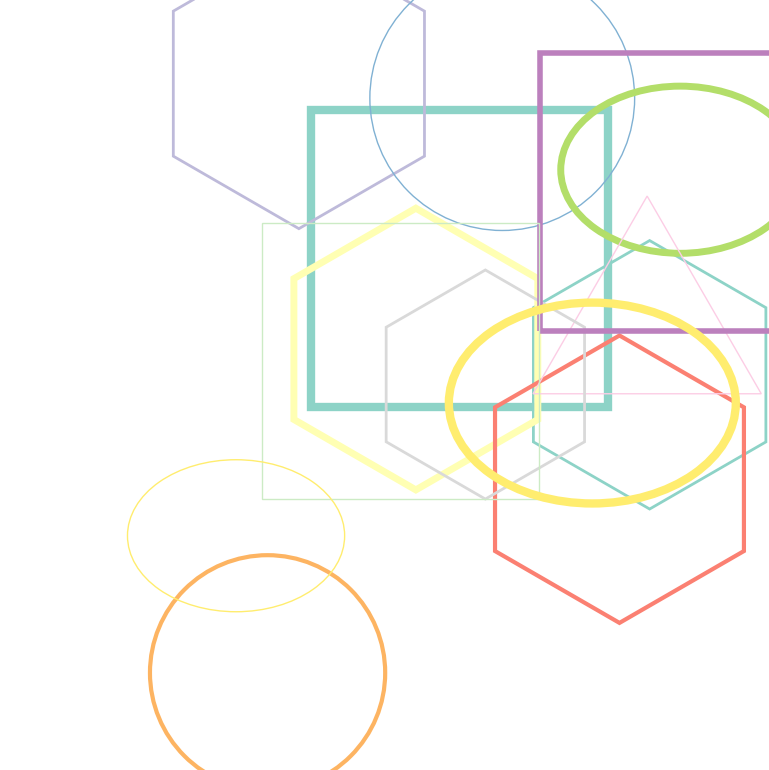[{"shape": "square", "thickness": 3, "radius": 0.96, "center": [0.596, 0.664]}, {"shape": "hexagon", "thickness": 1, "radius": 0.87, "center": [0.844, 0.513]}, {"shape": "hexagon", "thickness": 2.5, "radius": 0.91, "center": [0.54, 0.547]}, {"shape": "hexagon", "thickness": 1, "radius": 0.94, "center": [0.388, 0.891]}, {"shape": "hexagon", "thickness": 1.5, "radius": 0.93, "center": [0.805, 0.378]}, {"shape": "circle", "thickness": 0.5, "radius": 0.86, "center": [0.652, 0.873]}, {"shape": "circle", "thickness": 1.5, "radius": 0.76, "center": [0.347, 0.126]}, {"shape": "oval", "thickness": 2.5, "radius": 0.78, "center": [0.883, 0.78]}, {"shape": "triangle", "thickness": 0.5, "radius": 0.86, "center": [0.84, 0.574]}, {"shape": "hexagon", "thickness": 1, "radius": 0.74, "center": [0.63, 0.501]}, {"shape": "square", "thickness": 2, "radius": 0.9, "center": [0.881, 0.751]}, {"shape": "square", "thickness": 0.5, "radius": 0.9, "center": [0.52, 0.531]}, {"shape": "oval", "thickness": 0.5, "radius": 0.71, "center": [0.307, 0.304]}, {"shape": "oval", "thickness": 3, "radius": 0.93, "center": [0.769, 0.477]}]